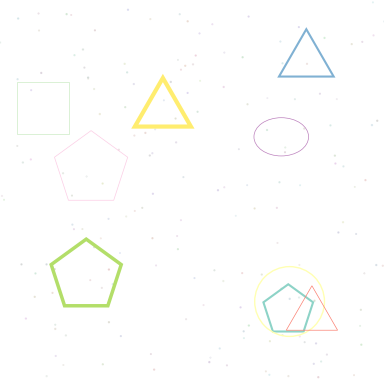[{"shape": "pentagon", "thickness": 1.5, "radius": 0.34, "center": [0.749, 0.194]}, {"shape": "circle", "thickness": 1, "radius": 0.45, "center": [0.752, 0.217]}, {"shape": "triangle", "thickness": 0.5, "radius": 0.39, "center": [0.81, 0.181]}, {"shape": "triangle", "thickness": 1.5, "radius": 0.41, "center": [0.796, 0.842]}, {"shape": "pentagon", "thickness": 2.5, "radius": 0.48, "center": [0.224, 0.283]}, {"shape": "pentagon", "thickness": 0.5, "radius": 0.5, "center": [0.237, 0.561]}, {"shape": "oval", "thickness": 0.5, "radius": 0.35, "center": [0.731, 0.645]}, {"shape": "square", "thickness": 0.5, "radius": 0.34, "center": [0.111, 0.72]}, {"shape": "triangle", "thickness": 3, "radius": 0.42, "center": [0.423, 0.713]}]